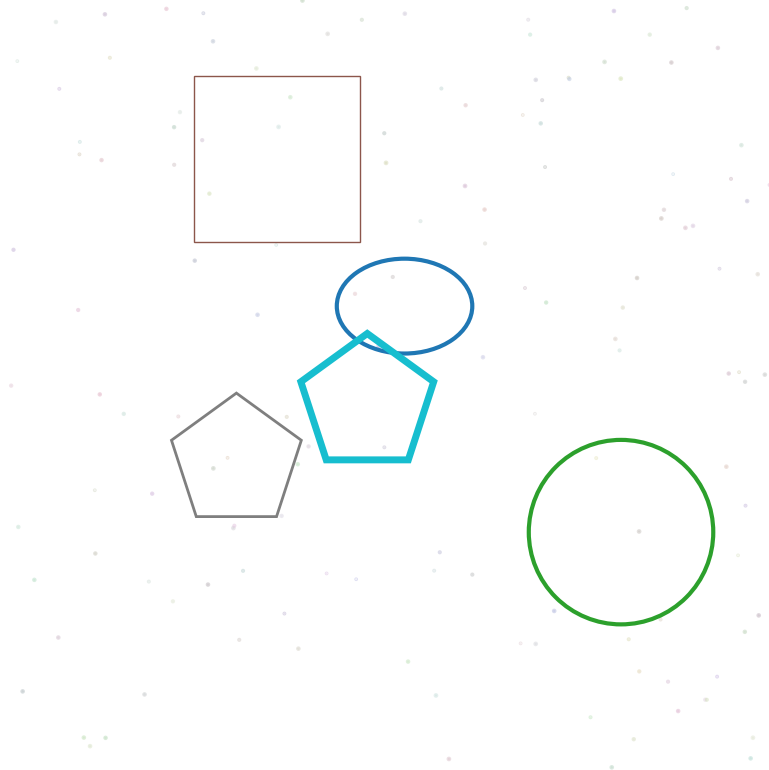[{"shape": "oval", "thickness": 1.5, "radius": 0.44, "center": [0.525, 0.602]}, {"shape": "circle", "thickness": 1.5, "radius": 0.6, "center": [0.807, 0.309]}, {"shape": "square", "thickness": 0.5, "radius": 0.54, "center": [0.359, 0.794]}, {"shape": "pentagon", "thickness": 1, "radius": 0.44, "center": [0.307, 0.401]}, {"shape": "pentagon", "thickness": 2.5, "radius": 0.45, "center": [0.477, 0.476]}]